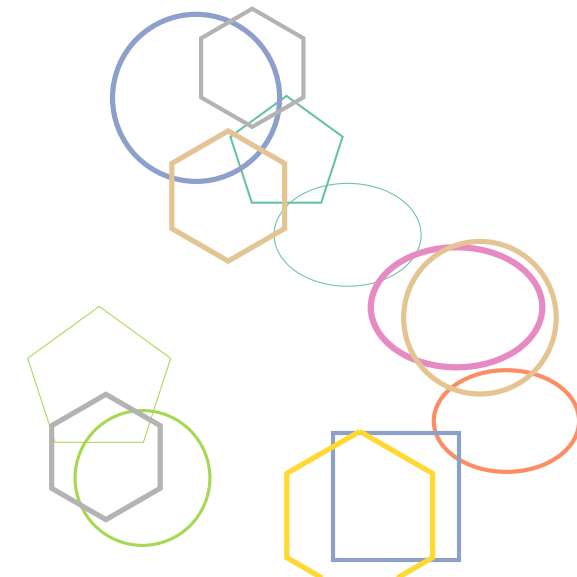[{"shape": "pentagon", "thickness": 1, "radius": 0.51, "center": [0.496, 0.731]}, {"shape": "oval", "thickness": 0.5, "radius": 0.64, "center": [0.602, 0.593]}, {"shape": "oval", "thickness": 2, "radius": 0.63, "center": [0.877, 0.27]}, {"shape": "square", "thickness": 2, "radius": 0.55, "center": [0.686, 0.14]}, {"shape": "circle", "thickness": 2.5, "radius": 0.72, "center": [0.34, 0.83]}, {"shape": "oval", "thickness": 3, "radius": 0.74, "center": [0.791, 0.467]}, {"shape": "pentagon", "thickness": 0.5, "radius": 0.65, "center": [0.172, 0.338]}, {"shape": "circle", "thickness": 1.5, "radius": 0.58, "center": [0.247, 0.171]}, {"shape": "hexagon", "thickness": 2.5, "radius": 0.73, "center": [0.623, 0.106]}, {"shape": "hexagon", "thickness": 2.5, "radius": 0.56, "center": [0.395, 0.66]}, {"shape": "circle", "thickness": 2.5, "radius": 0.66, "center": [0.831, 0.449]}, {"shape": "hexagon", "thickness": 2.5, "radius": 0.54, "center": [0.183, 0.208]}, {"shape": "hexagon", "thickness": 2, "radius": 0.51, "center": [0.437, 0.882]}]